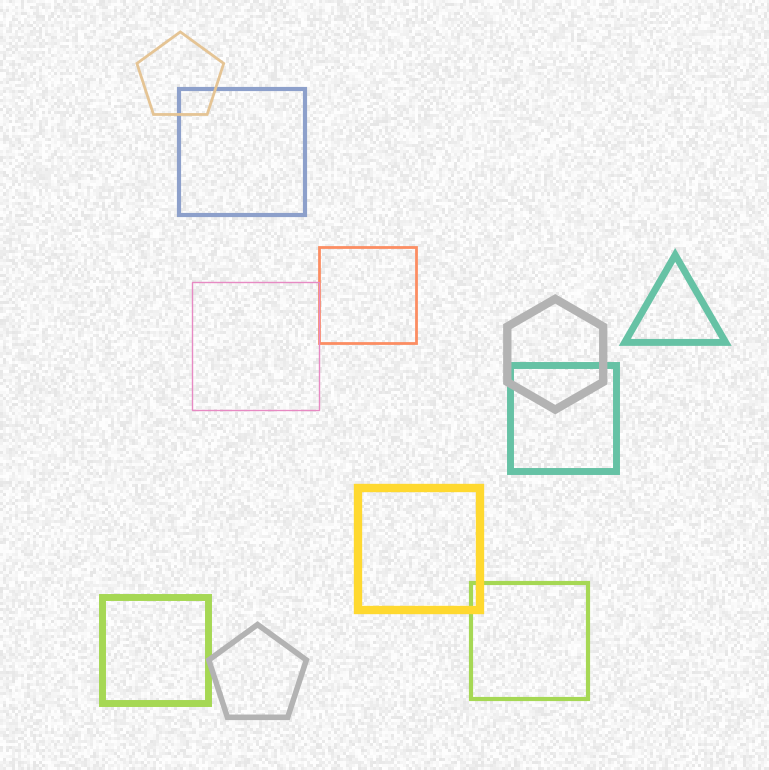[{"shape": "square", "thickness": 2.5, "radius": 0.34, "center": [0.731, 0.457]}, {"shape": "triangle", "thickness": 2.5, "radius": 0.38, "center": [0.877, 0.593]}, {"shape": "square", "thickness": 1, "radius": 0.31, "center": [0.477, 0.617]}, {"shape": "square", "thickness": 1.5, "radius": 0.41, "center": [0.314, 0.803]}, {"shape": "square", "thickness": 0.5, "radius": 0.41, "center": [0.332, 0.551]}, {"shape": "square", "thickness": 1.5, "radius": 0.38, "center": [0.688, 0.168]}, {"shape": "square", "thickness": 2.5, "radius": 0.34, "center": [0.201, 0.156]}, {"shape": "square", "thickness": 3, "radius": 0.4, "center": [0.544, 0.287]}, {"shape": "pentagon", "thickness": 1, "radius": 0.3, "center": [0.234, 0.899]}, {"shape": "hexagon", "thickness": 3, "radius": 0.36, "center": [0.721, 0.54]}, {"shape": "pentagon", "thickness": 2, "radius": 0.33, "center": [0.334, 0.122]}]